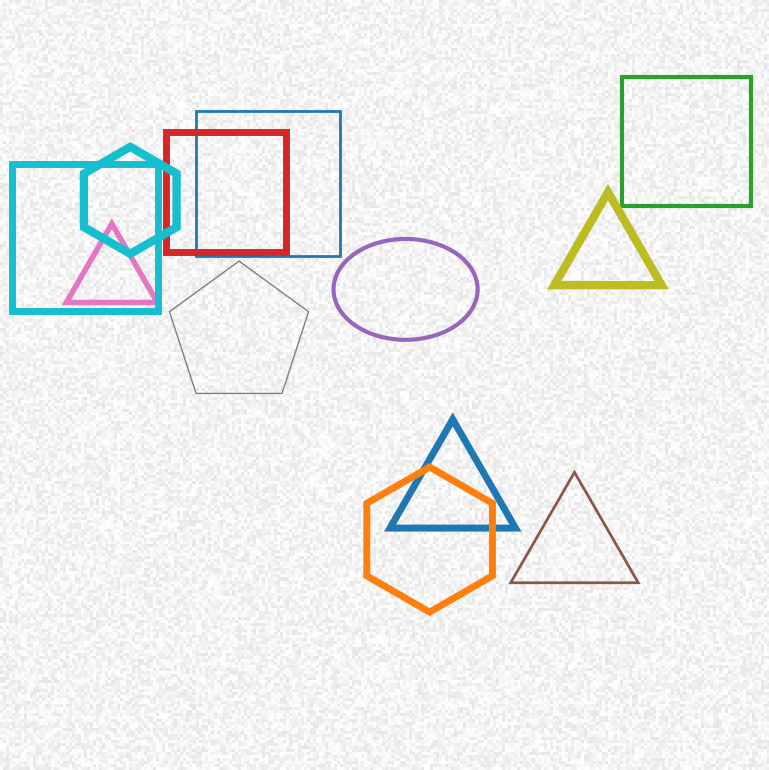[{"shape": "triangle", "thickness": 2.5, "radius": 0.47, "center": [0.588, 0.361]}, {"shape": "square", "thickness": 1, "radius": 0.47, "center": [0.348, 0.761]}, {"shape": "hexagon", "thickness": 2.5, "radius": 0.47, "center": [0.558, 0.299]}, {"shape": "square", "thickness": 1.5, "radius": 0.42, "center": [0.891, 0.816]}, {"shape": "square", "thickness": 2.5, "radius": 0.39, "center": [0.294, 0.75]}, {"shape": "oval", "thickness": 1.5, "radius": 0.47, "center": [0.527, 0.624]}, {"shape": "triangle", "thickness": 1, "radius": 0.48, "center": [0.746, 0.291]}, {"shape": "triangle", "thickness": 2, "radius": 0.34, "center": [0.145, 0.641]}, {"shape": "pentagon", "thickness": 0.5, "radius": 0.47, "center": [0.31, 0.566]}, {"shape": "triangle", "thickness": 3, "radius": 0.4, "center": [0.79, 0.67]}, {"shape": "hexagon", "thickness": 3, "radius": 0.35, "center": [0.169, 0.74]}, {"shape": "square", "thickness": 2.5, "radius": 0.48, "center": [0.11, 0.692]}]